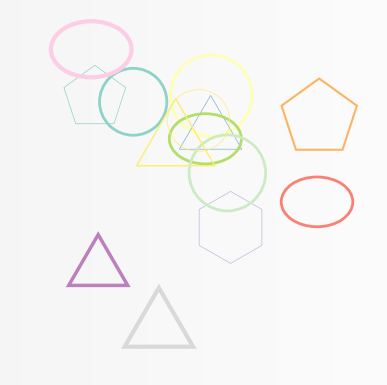[{"shape": "pentagon", "thickness": 0.5, "radius": 0.42, "center": [0.245, 0.747]}, {"shape": "circle", "thickness": 2, "radius": 0.43, "center": [0.344, 0.736]}, {"shape": "circle", "thickness": 2, "radius": 0.53, "center": [0.545, 0.752]}, {"shape": "hexagon", "thickness": 0.5, "radius": 0.47, "center": [0.595, 0.409]}, {"shape": "oval", "thickness": 2, "radius": 0.46, "center": [0.818, 0.476]}, {"shape": "triangle", "thickness": 0.5, "radius": 0.47, "center": [0.544, 0.659]}, {"shape": "pentagon", "thickness": 1.5, "radius": 0.51, "center": [0.824, 0.694]}, {"shape": "oval", "thickness": 2, "radius": 0.47, "center": [0.53, 0.64]}, {"shape": "oval", "thickness": 3, "radius": 0.52, "center": [0.235, 0.872]}, {"shape": "triangle", "thickness": 3, "radius": 0.51, "center": [0.41, 0.15]}, {"shape": "triangle", "thickness": 2.5, "radius": 0.44, "center": [0.253, 0.303]}, {"shape": "circle", "thickness": 2, "radius": 0.49, "center": [0.587, 0.551]}, {"shape": "triangle", "thickness": 1, "radius": 0.58, "center": [0.453, 0.628]}, {"shape": "circle", "thickness": 0.5, "radius": 0.4, "center": [0.512, 0.687]}]